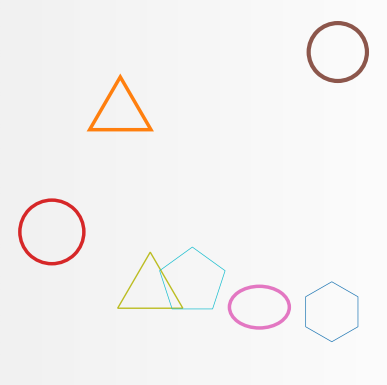[{"shape": "hexagon", "thickness": 0.5, "radius": 0.39, "center": [0.856, 0.19]}, {"shape": "triangle", "thickness": 2.5, "radius": 0.46, "center": [0.31, 0.709]}, {"shape": "circle", "thickness": 2.5, "radius": 0.41, "center": [0.134, 0.398]}, {"shape": "circle", "thickness": 3, "radius": 0.38, "center": [0.872, 0.865]}, {"shape": "oval", "thickness": 2.5, "radius": 0.39, "center": [0.669, 0.202]}, {"shape": "triangle", "thickness": 1, "radius": 0.49, "center": [0.388, 0.248]}, {"shape": "pentagon", "thickness": 0.5, "radius": 0.44, "center": [0.496, 0.269]}]